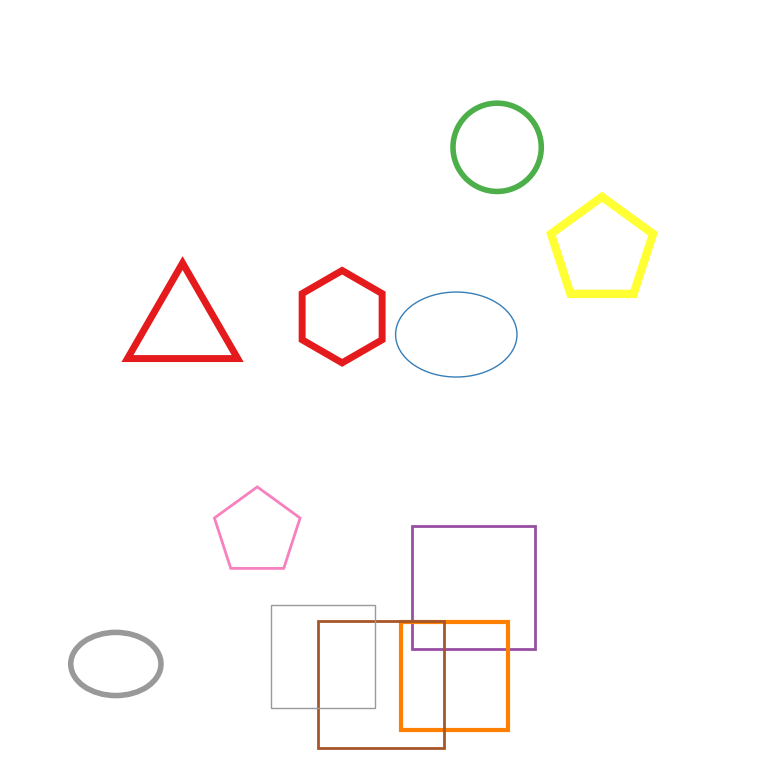[{"shape": "triangle", "thickness": 2.5, "radius": 0.41, "center": [0.237, 0.576]}, {"shape": "hexagon", "thickness": 2.5, "radius": 0.3, "center": [0.444, 0.589]}, {"shape": "oval", "thickness": 0.5, "radius": 0.39, "center": [0.593, 0.566]}, {"shape": "circle", "thickness": 2, "radius": 0.29, "center": [0.646, 0.809]}, {"shape": "square", "thickness": 1, "radius": 0.4, "center": [0.615, 0.237]}, {"shape": "square", "thickness": 1.5, "radius": 0.35, "center": [0.59, 0.122]}, {"shape": "pentagon", "thickness": 3, "radius": 0.35, "center": [0.782, 0.675]}, {"shape": "square", "thickness": 1, "radius": 0.41, "center": [0.495, 0.111]}, {"shape": "pentagon", "thickness": 1, "radius": 0.29, "center": [0.334, 0.309]}, {"shape": "square", "thickness": 0.5, "radius": 0.33, "center": [0.419, 0.147]}, {"shape": "oval", "thickness": 2, "radius": 0.29, "center": [0.15, 0.138]}]